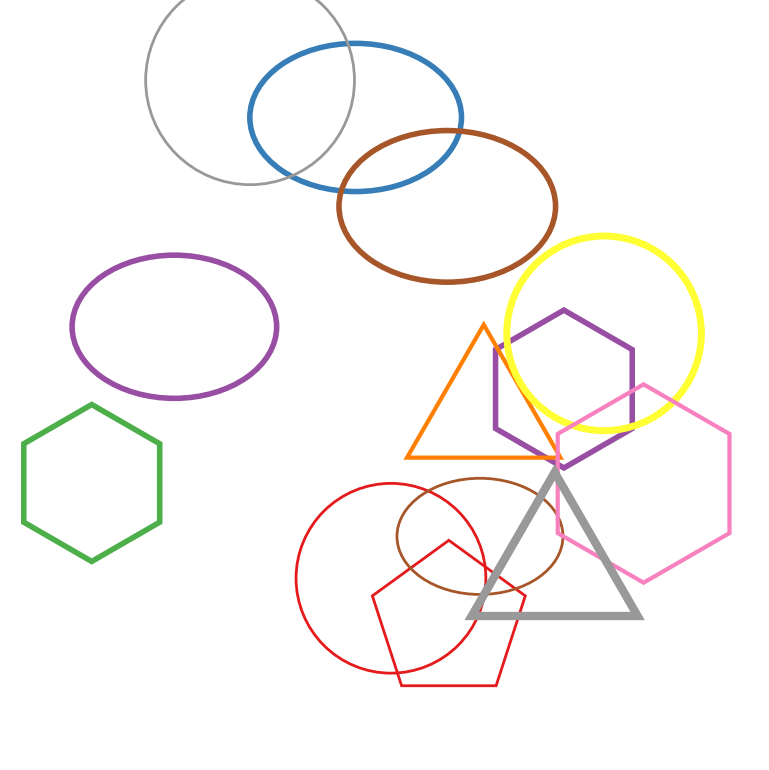[{"shape": "pentagon", "thickness": 1, "radius": 0.52, "center": [0.583, 0.194]}, {"shape": "circle", "thickness": 1, "radius": 0.62, "center": [0.508, 0.249]}, {"shape": "oval", "thickness": 2, "radius": 0.69, "center": [0.462, 0.847]}, {"shape": "hexagon", "thickness": 2, "radius": 0.51, "center": [0.119, 0.373]}, {"shape": "oval", "thickness": 2, "radius": 0.66, "center": [0.226, 0.576]}, {"shape": "hexagon", "thickness": 2, "radius": 0.51, "center": [0.732, 0.495]}, {"shape": "triangle", "thickness": 1.5, "radius": 0.58, "center": [0.628, 0.463]}, {"shape": "circle", "thickness": 2.5, "radius": 0.63, "center": [0.785, 0.567]}, {"shape": "oval", "thickness": 2, "radius": 0.7, "center": [0.581, 0.732]}, {"shape": "oval", "thickness": 1, "radius": 0.54, "center": [0.623, 0.303]}, {"shape": "hexagon", "thickness": 1.5, "radius": 0.64, "center": [0.836, 0.372]}, {"shape": "circle", "thickness": 1, "radius": 0.68, "center": [0.325, 0.896]}, {"shape": "triangle", "thickness": 3, "radius": 0.62, "center": [0.72, 0.262]}]